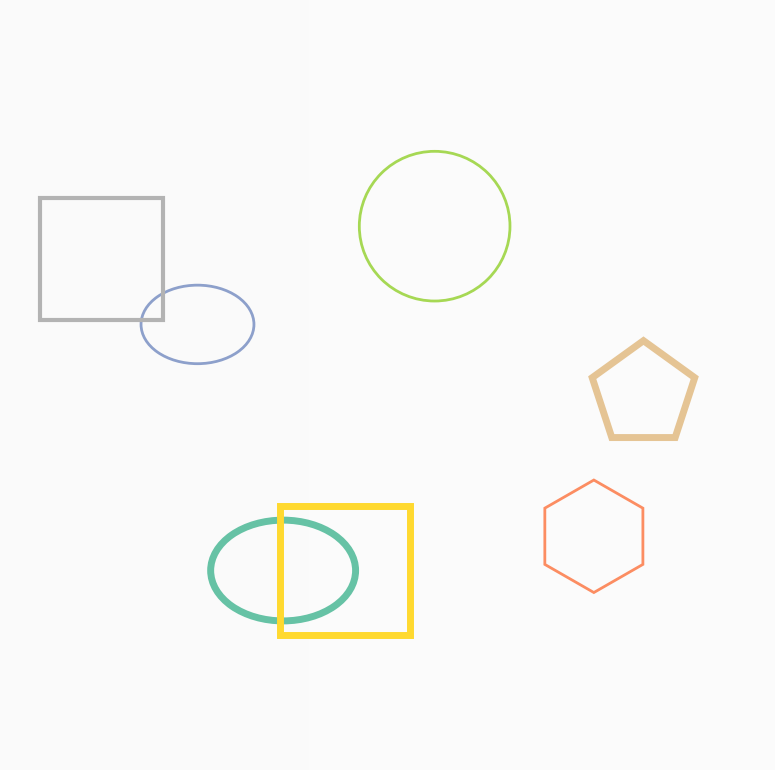[{"shape": "oval", "thickness": 2.5, "radius": 0.47, "center": [0.365, 0.259]}, {"shape": "hexagon", "thickness": 1, "radius": 0.37, "center": [0.766, 0.304]}, {"shape": "oval", "thickness": 1, "radius": 0.36, "center": [0.255, 0.579]}, {"shape": "circle", "thickness": 1, "radius": 0.49, "center": [0.561, 0.706]}, {"shape": "square", "thickness": 2.5, "radius": 0.42, "center": [0.445, 0.259]}, {"shape": "pentagon", "thickness": 2.5, "radius": 0.35, "center": [0.83, 0.488]}, {"shape": "square", "thickness": 1.5, "radius": 0.4, "center": [0.131, 0.663]}]